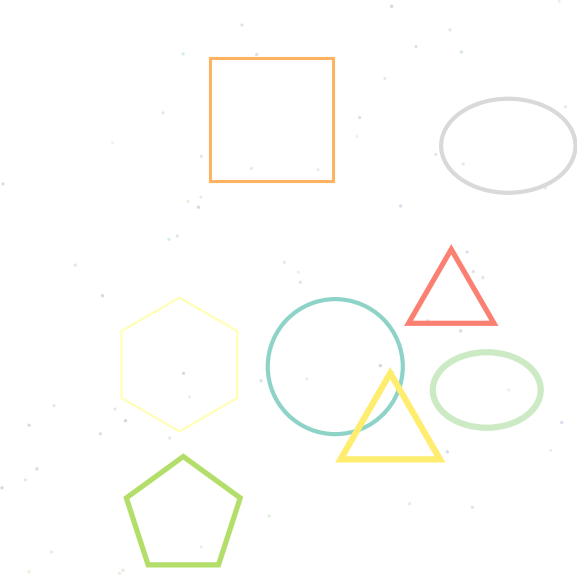[{"shape": "circle", "thickness": 2, "radius": 0.58, "center": [0.581, 0.364]}, {"shape": "hexagon", "thickness": 1, "radius": 0.58, "center": [0.311, 0.368]}, {"shape": "triangle", "thickness": 2.5, "radius": 0.43, "center": [0.781, 0.482]}, {"shape": "square", "thickness": 1.5, "radius": 0.53, "center": [0.469, 0.792]}, {"shape": "pentagon", "thickness": 2.5, "radius": 0.52, "center": [0.317, 0.105]}, {"shape": "oval", "thickness": 2, "radius": 0.58, "center": [0.88, 0.747]}, {"shape": "oval", "thickness": 3, "radius": 0.47, "center": [0.843, 0.324]}, {"shape": "triangle", "thickness": 3, "radius": 0.5, "center": [0.676, 0.253]}]